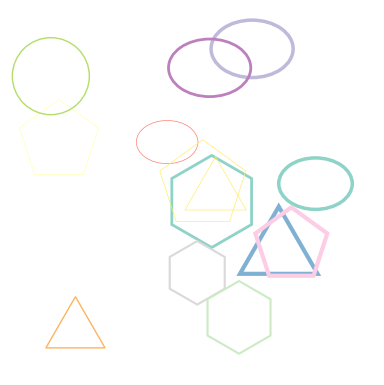[{"shape": "oval", "thickness": 2.5, "radius": 0.48, "center": [0.82, 0.523]}, {"shape": "hexagon", "thickness": 2, "radius": 0.6, "center": [0.55, 0.477]}, {"shape": "pentagon", "thickness": 0.5, "radius": 0.54, "center": [0.153, 0.634]}, {"shape": "oval", "thickness": 2.5, "radius": 0.53, "center": [0.655, 0.873]}, {"shape": "oval", "thickness": 0.5, "radius": 0.4, "center": [0.434, 0.631]}, {"shape": "triangle", "thickness": 3, "radius": 0.58, "center": [0.724, 0.347]}, {"shape": "triangle", "thickness": 1, "radius": 0.44, "center": [0.196, 0.141]}, {"shape": "circle", "thickness": 1, "radius": 0.5, "center": [0.132, 0.802]}, {"shape": "pentagon", "thickness": 3, "radius": 0.49, "center": [0.757, 0.363]}, {"shape": "hexagon", "thickness": 1.5, "radius": 0.41, "center": [0.512, 0.291]}, {"shape": "oval", "thickness": 2, "radius": 0.53, "center": [0.545, 0.824]}, {"shape": "hexagon", "thickness": 1.5, "radius": 0.47, "center": [0.621, 0.176]}, {"shape": "triangle", "thickness": 0.5, "radius": 0.46, "center": [0.56, 0.501]}, {"shape": "pentagon", "thickness": 0.5, "radius": 0.59, "center": [0.527, 0.52]}]